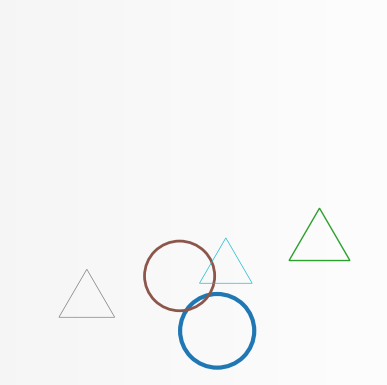[{"shape": "circle", "thickness": 3, "radius": 0.48, "center": [0.56, 0.141]}, {"shape": "triangle", "thickness": 1, "radius": 0.45, "center": [0.825, 0.369]}, {"shape": "circle", "thickness": 2, "radius": 0.45, "center": [0.463, 0.283]}, {"shape": "triangle", "thickness": 0.5, "radius": 0.42, "center": [0.224, 0.218]}, {"shape": "triangle", "thickness": 0.5, "radius": 0.39, "center": [0.583, 0.304]}]